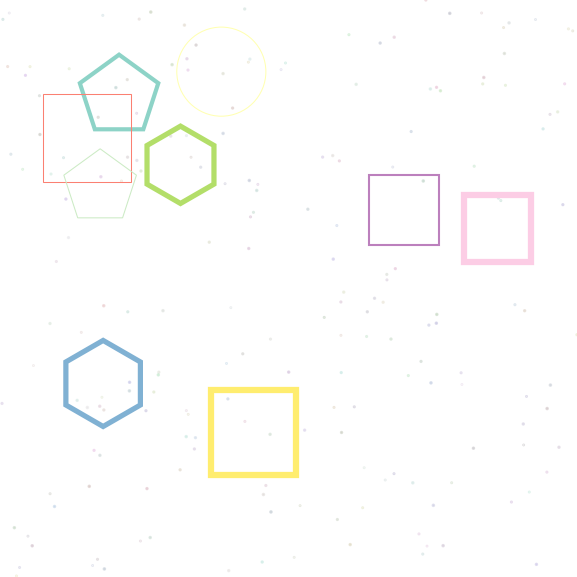[{"shape": "pentagon", "thickness": 2, "radius": 0.36, "center": [0.206, 0.833]}, {"shape": "circle", "thickness": 0.5, "radius": 0.39, "center": [0.383, 0.875]}, {"shape": "square", "thickness": 0.5, "radius": 0.38, "center": [0.15, 0.76]}, {"shape": "hexagon", "thickness": 2.5, "radius": 0.37, "center": [0.179, 0.335]}, {"shape": "hexagon", "thickness": 2.5, "radius": 0.33, "center": [0.313, 0.714]}, {"shape": "square", "thickness": 3, "radius": 0.29, "center": [0.862, 0.603]}, {"shape": "square", "thickness": 1, "radius": 0.3, "center": [0.7, 0.635]}, {"shape": "pentagon", "thickness": 0.5, "radius": 0.33, "center": [0.173, 0.675]}, {"shape": "square", "thickness": 3, "radius": 0.37, "center": [0.439, 0.25]}]